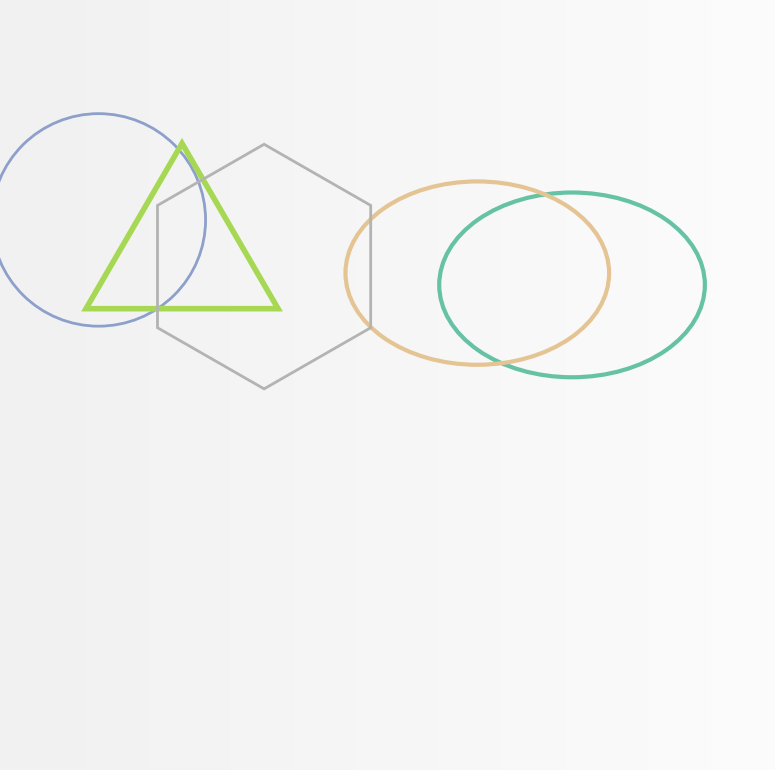[{"shape": "oval", "thickness": 1.5, "radius": 0.86, "center": [0.738, 0.63]}, {"shape": "circle", "thickness": 1, "radius": 0.69, "center": [0.127, 0.714]}, {"shape": "triangle", "thickness": 2, "radius": 0.72, "center": [0.235, 0.671]}, {"shape": "oval", "thickness": 1.5, "radius": 0.85, "center": [0.616, 0.645]}, {"shape": "hexagon", "thickness": 1, "radius": 0.79, "center": [0.341, 0.654]}]